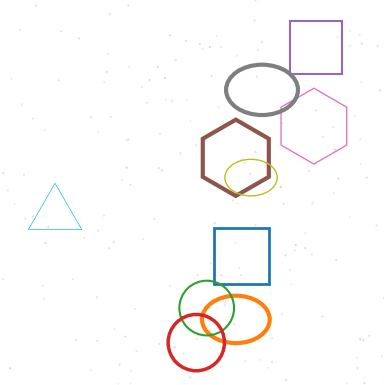[{"shape": "square", "thickness": 2, "radius": 0.36, "center": [0.627, 0.335]}, {"shape": "oval", "thickness": 3, "radius": 0.44, "center": [0.613, 0.17]}, {"shape": "circle", "thickness": 1.5, "radius": 0.36, "center": [0.537, 0.2]}, {"shape": "circle", "thickness": 2.5, "radius": 0.37, "center": [0.51, 0.11]}, {"shape": "square", "thickness": 1.5, "radius": 0.34, "center": [0.821, 0.877]}, {"shape": "hexagon", "thickness": 3, "radius": 0.5, "center": [0.612, 0.59]}, {"shape": "hexagon", "thickness": 1, "radius": 0.49, "center": [0.815, 0.672]}, {"shape": "oval", "thickness": 3, "radius": 0.47, "center": [0.681, 0.767]}, {"shape": "oval", "thickness": 1, "radius": 0.34, "center": [0.652, 0.539]}, {"shape": "triangle", "thickness": 0.5, "radius": 0.4, "center": [0.143, 0.444]}]